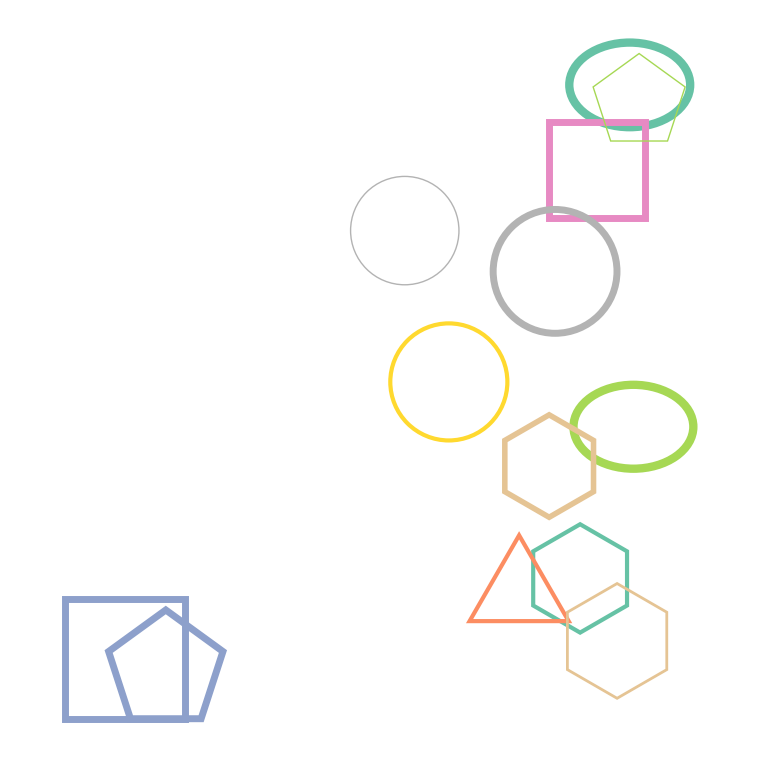[{"shape": "oval", "thickness": 3, "radius": 0.39, "center": [0.818, 0.89]}, {"shape": "hexagon", "thickness": 1.5, "radius": 0.35, "center": [0.753, 0.249]}, {"shape": "triangle", "thickness": 1.5, "radius": 0.37, "center": [0.674, 0.23]}, {"shape": "square", "thickness": 2.5, "radius": 0.39, "center": [0.162, 0.144]}, {"shape": "pentagon", "thickness": 2.5, "radius": 0.39, "center": [0.215, 0.13]}, {"shape": "square", "thickness": 2.5, "radius": 0.31, "center": [0.776, 0.779]}, {"shape": "pentagon", "thickness": 0.5, "radius": 0.31, "center": [0.83, 0.868]}, {"shape": "oval", "thickness": 3, "radius": 0.39, "center": [0.823, 0.446]}, {"shape": "circle", "thickness": 1.5, "radius": 0.38, "center": [0.583, 0.504]}, {"shape": "hexagon", "thickness": 1, "radius": 0.37, "center": [0.801, 0.168]}, {"shape": "hexagon", "thickness": 2, "radius": 0.33, "center": [0.713, 0.395]}, {"shape": "circle", "thickness": 2.5, "radius": 0.4, "center": [0.721, 0.648]}, {"shape": "circle", "thickness": 0.5, "radius": 0.35, "center": [0.526, 0.701]}]